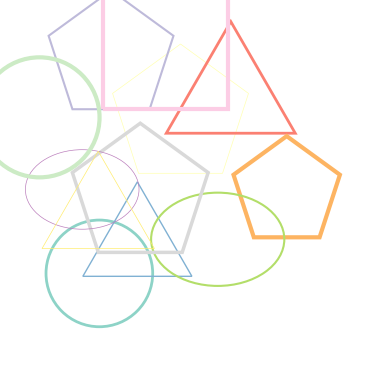[{"shape": "circle", "thickness": 2, "radius": 0.69, "center": [0.258, 0.29]}, {"shape": "pentagon", "thickness": 0.5, "radius": 0.93, "center": [0.469, 0.7]}, {"shape": "pentagon", "thickness": 1.5, "radius": 0.85, "center": [0.288, 0.854]}, {"shape": "triangle", "thickness": 2, "radius": 0.97, "center": [0.599, 0.751]}, {"shape": "triangle", "thickness": 1, "radius": 0.82, "center": [0.357, 0.364]}, {"shape": "pentagon", "thickness": 3, "radius": 0.73, "center": [0.745, 0.501]}, {"shape": "oval", "thickness": 1.5, "radius": 0.87, "center": [0.565, 0.378]}, {"shape": "square", "thickness": 3, "radius": 0.81, "center": [0.43, 0.88]}, {"shape": "pentagon", "thickness": 2.5, "radius": 0.93, "center": [0.364, 0.494]}, {"shape": "oval", "thickness": 0.5, "radius": 0.74, "center": [0.214, 0.508]}, {"shape": "circle", "thickness": 3, "radius": 0.78, "center": [0.103, 0.695]}, {"shape": "triangle", "thickness": 0.5, "radius": 0.84, "center": [0.255, 0.439]}]